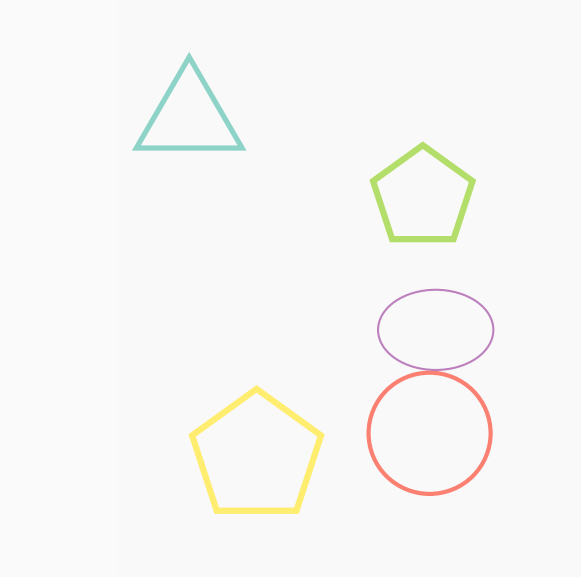[{"shape": "triangle", "thickness": 2.5, "radius": 0.53, "center": [0.326, 0.795]}, {"shape": "circle", "thickness": 2, "radius": 0.52, "center": [0.739, 0.249]}, {"shape": "pentagon", "thickness": 3, "radius": 0.45, "center": [0.727, 0.658]}, {"shape": "oval", "thickness": 1, "radius": 0.5, "center": [0.75, 0.428]}, {"shape": "pentagon", "thickness": 3, "radius": 0.58, "center": [0.441, 0.209]}]